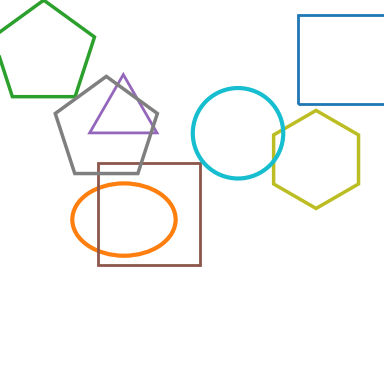[{"shape": "square", "thickness": 2, "radius": 0.58, "center": [0.889, 0.846]}, {"shape": "oval", "thickness": 3, "radius": 0.67, "center": [0.322, 0.43]}, {"shape": "pentagon", "thickness": 2.5, "radius": 0.69, "center": [0.114, 0.861]}, {"shape": "triangle", "thickness": 2, "radius": 0.5, "center": [0.32, 0.705]}, {"shape": "square", "thickness": 2, "radius": 0.66, "center": [0.388, 0.444]}, {"shape": "pentagon", "thickness": 2.5, "radius": 0.7, "center": [0.276, 0.662]}, {"shape": "hexagon", "thickness": 2.5, "radius": 0.64, "center": [0.821, 0.586]}, {"shape": "circle", "thickness": 3, "radius": 0.59, "center": [0.618, 0.654]}]